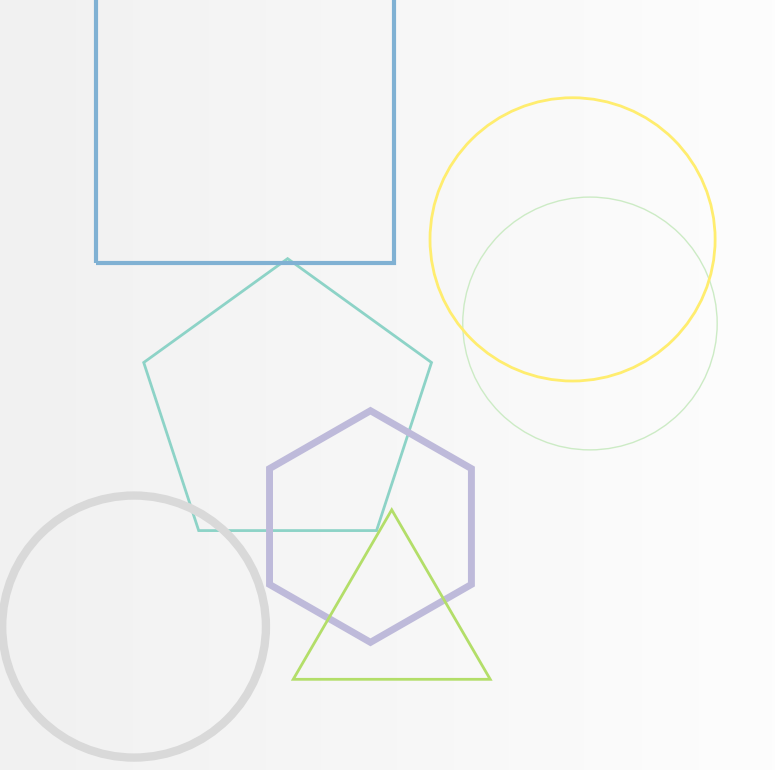[{"shape": "pentagon", "thickness": 1, "radius": 0.98, "center": [0.371, 0.469]}, {"shape": "hexagon", "thickness": 2.5, "radius": 0.75, "center": [0.478, 0.316]}, {"shape": "square", "thickness": 1.5, "radius": 0.96, "center": [0.316, 0.85]}, {"shape": "triangle", "thickness": 1, "radius": 0.73, "center": [0.505, 0.191]}, {"shape": "circle", "thickness": 3, "radius": 0.85, "center": [0.173, 0.186]}, {"shape": "circle", "thickness": 0.5, "radius": 0.82, "center": [0.761, 0.58]}, {"shape": "circle", "thickness": 1, "radius": 0.92, "center": [0.739, 0.689]}]